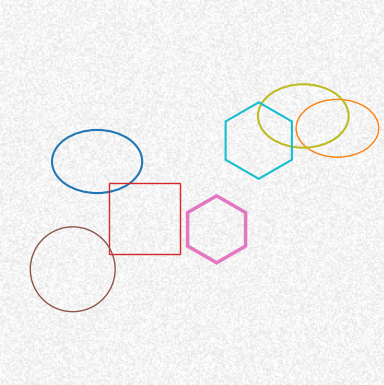[{"shape": "oval", "thickness": 1.5, "radius": 0.59, "center": [0.252, 0.581]}, {"shape": "oval", "thickness": 1, "radius": 0.54, "center": [0.876, 0.667]}, {"shape": "square", "thickness": 1, "radius": 0.46, "center": [0.376, 0.432]}, {"shape": "circle", "thickness": 1, "radius": 0.55, "center": [0.189, 0.301]}, {"shape": "hexagon", "thickness": 2.5, "radius": 0.43, "center": [0.563, 0.404]}, {"shape": "oval", "thickness": 1.5, "radius": 0.59, "center": [0.788, 0.699]}, {"shape": "hexagon", "thickness": 1.5, "radius": 0.5, "center": [0.672, 0.635]}]